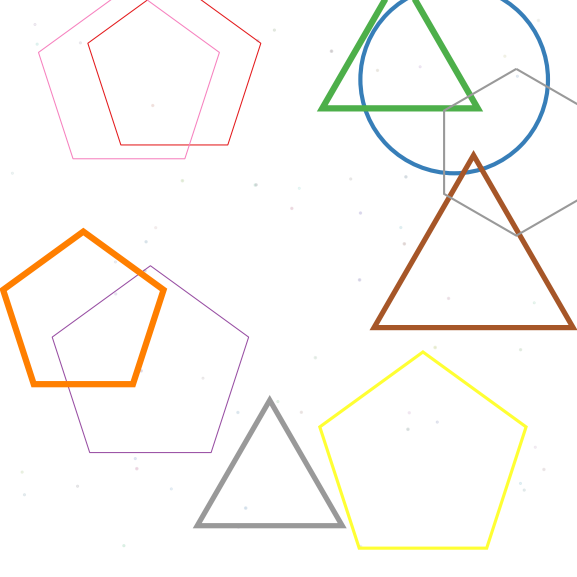[{"shape": "pentagon", "thickness": 0.5, "radius": 0.79, "center": [0.302, 0.876]}, {"shape": "circle", "thickness": 2, "radius": 0.81, "center": [0.786, 0.861]}, {"shape": "triangle", "thickness": 3, "radius": 0.78, "center": [0.693, 0.889]}, {"shape": "pentagon", "thickness": 0.5, "radius": 0.89, "center": [0.26, 0.36]}, {"shape": "pentagon", "thickness": 3, "radius": 0.73, "center": [0.144, 0.452]}, {"shape": "pentagon", "thickness": 1.5, "radius": 0.94, "center": [0.732, 0.202]}, {"shape": "triangle", "thickness": 2.5, "radius": 0.99, "center": [0.82, 0.531]}, {"shape": "pentagon", "thickness": 0.5, "radius": 0.82, "center": [0.223, 0.857]}, {"shape": "hexagon", "thickness": 1, "radius": 0.72, "center": [0.894, 0.735]}, {"shape": "triangle", "thickness": 2.5, "radius": 0.72, "center": [0.467, 0.161]}]